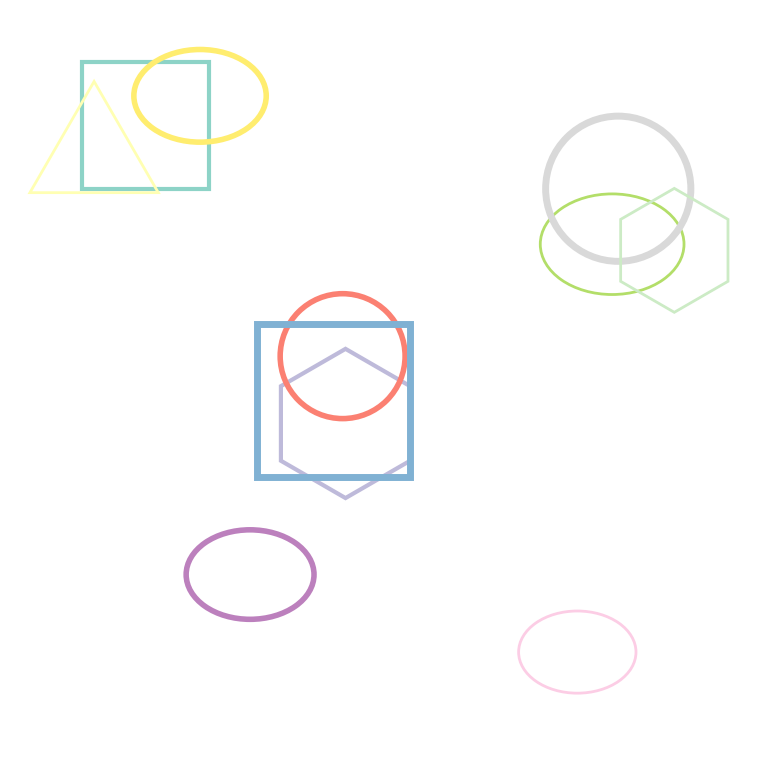[{"shape": "square", "thickness": 1.5, "radius": 0.41, "center": [0.189, 0.837]}, {"shape": "triangle", "thickness": 1, "radius": 0.48, "center": [0.122, 0.798]}, {"shape": "hexagon", "thickness": 1.5, "radius": 0.48, "center": [0.449, 0.45]}, {"shape": "circle", "thickness": 2, "radius": 0.41, "center": [0.445, 0.537]}, {"shape": "square", "thickness": 2.5, "radius": 0.5, "center": [0.433, 0.48]}, {"shape": "oval", "thickness": 1, "radius": 0.47, "center": [0.795, 0.683]}, {"shape": "oval", "thickness": 1, "radius": 0.38, "center": [0.75, 0.153]}, {"shape": "circle", "thickness": 2.5, "radius": 0.47, "center": [0.803, 0.755]}, {"shape": "oval", "thickness": 2, "radius": 0.42, "center": [0.325, 0.254]}, {"shape": "hexagon", "thickness": 1, "radius": 0.4, "center": [0.876, 0.675]}, {"shape": "oval", "thickness": 2, "radius": 0.43, "center": [0.26, 0.876]}]